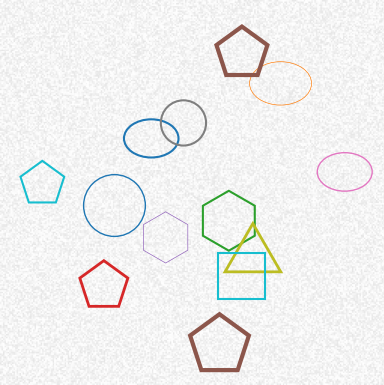[{"shape": "circle", "thickness": 1, "radius": 0.4, "center": [0.297, 0.466]}, {"shape": "oval", "thickness": 1.5, "radius": 0.35, "center": [0.393, 0.64]}, {"shape": "oval", "thickness": 0.5, "radius": 0.4, "center": [0.729, 0.783]}, {"shape": "hexagon", "thickness": 1.5, "radius": 0.39, "center": [0.594, 0.427]}, {"shape": "pentagon", "thickness": 2, "radius": 0.33, "center": [0.27, 0.257]}, {"shape": "hexagon", "thickness": 0.5, "radius": 0.33, "center": [0.43, 0.383]}, {"shape": "pentagon", "thickness": 3, "radius": 0.35, "center": [0.628, 0.861]}, {"shape": "pentagon", "thickness": 3, "radius": 0.4, "center": [0.57, 0.104]}, {"shape": "oval", "thickness": 1, "radius": 0.36, "center": [0.895, 0.553]}, {"shape": "circle", "thickness": 1.5, "radius": 0.29, "center": [0.477, 0.681]}, {"shape": "triangle", "thickness": 2, "radius": 0.42, "center": [0.657, 0.336]}, {"shape": "pentagon", "thickness": 1.5, "radius": 0.3, "center": [0.11, 0.522]}, {"shape": "square", "thickness": 1.5, "radius": 0.3, "center": [0.628, 0.283]}]